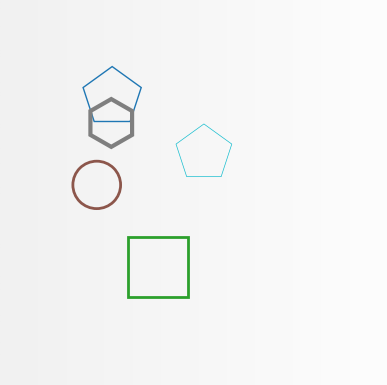[{"shape": "pentagon", "thickness": 1, "radius": 0.39, "center": [0.289, 0.748]}, {"shape": "square", "thickness": 2, "radius": 0.39, "center": [0.409, 0.307]}, {"shape": "circle", "thickness": 2, "radius": 0.31, "center": [0.25, 0.52]}, {"shape": "hexagon", "thickness": 3, "radius": 0.31, "center": [0.287, 0.681]}, {"shape": "pentagon", "thickness": 0.5, "radius": 0.38, "center": [0.526, 0.602]}]